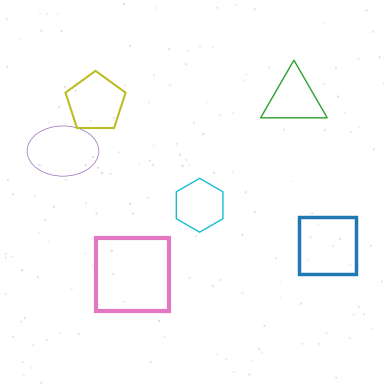[{"shape": "square", "thickness": 2.5, "radius": 0.37, "center": [0.851, 0.362]}, {"shape": "triangle", "thickness": 1, "radius": 0.5, "center": [0.763, 0.744]}, {"shape": "oval", "thickness": 0.5, "radius": 0.47, "center": [0.164, 0.608]}, {"shape": "square", "thickness": 3, "radius": 0.47, "center": [0.343, 0.287]}, {"shape": "pentagon", "thickness": 1.5, "radius": 0.41, "center": [0.248, 0.734]}, {"shape": "hexagon", "thickness": 1, "radius": 0.35, "center": [0.519, 0.467]}]